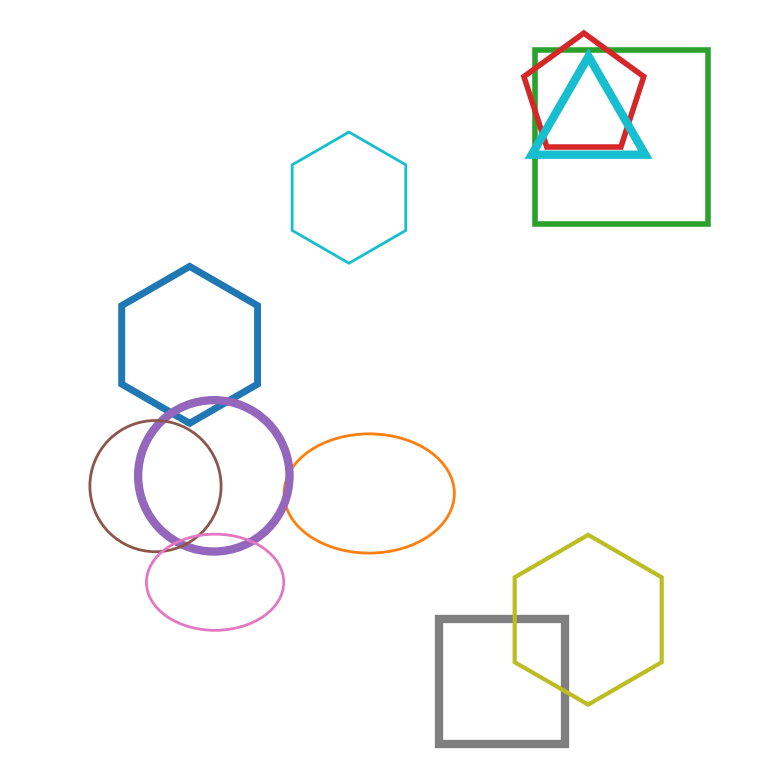[{"shape": "hexagon", "thickness": 2.5, "radius": 0.51, "center": [0.246, 0.552]}, {"shape": "oval", "thickness": 1, "radius": 0.55, "center": [0.479, 0.359]}, {"shape": "square", "thickness": 2, "radius": 0.56, "center": [0.807, 0.822]}, {"shape": "pentagon", "thickness": 2, "radius": 0.41, "center": [0.758, 0.875]}, {"shape": "circle", "thickness": 3, "radius": 0.49, "center": [0.278, 0.382]}, {"shape": "circle", "thickness": 1, "radius": 0.43, "center": [0.202, 0.369]}, {"shape": "oval", "thickness": 1, "radius": 0.45, "center": [0.279, 0.244]}, {"shape": "square", "thickness": 3, "radius": 0.41, "center": [0.652, 0.114]}, {"shape": "hexagon", "thickness": 1.5, "radius": 0.55, "center": [0.764, 0.195]}, {"shape": "hexagon", "thickness": 1, "radius": 0.43, "center": [0.453, 0.743]}, {"shape": "triangle", "thickness": 3, "radius": 0.43, "center": [0.764, 0.842]}]